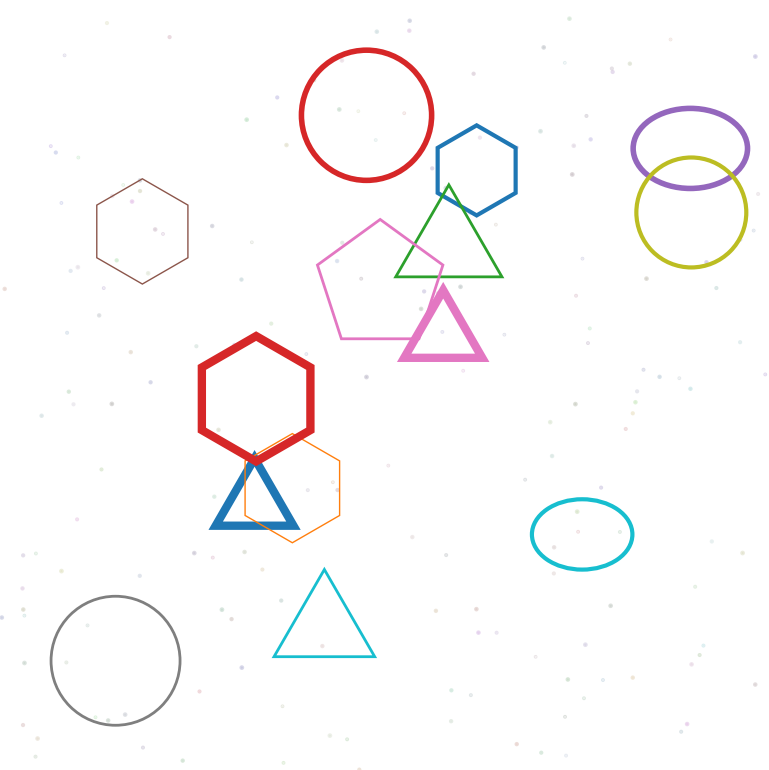[{"shape": "triangle", "thickness": 3, "radius": 0.29, "center": [0.331, 0.346]}, {"shape": "hexagon", "thickness": 1.5, "radius": 0.29, "center": [0.619, 0.779]}, {"shape": "hexagon", "thickness": 0.5, "radius": 0.35, "center": [0.38, 0.366]}, {"shape": "triangle", "thickness": 1, "radius": 0.4, "center": [0.583, 0.68]}, {"shape": "hexagon", "thickness": 3, "radius": 0.41, "center": [0.333, 0.482]}, {"shape": "circle", "thickness": 2, "radius": 0.42, "center": [0.476, 0.85]}, {"shape": "oval", "thickness": 2, "radius": 0.37, "center": [0.897, 0.807]}, {"shape": "hexagon", "thickness": 0.5, "radius": 0.34, "center": [0.185, 0.699]}, {"shape": "triangle", "thickness": 3, "radius": 0.29, "center": [0.576, 0.565]}, {"shape": "pentagon", "thickness": 1, "radius": 0.43, "center": [0.494, 0.629]}, {"shape": "circle", "thickness": 1, "radius": 0.42, "center": [0.15, 0.142]}, {"shape": "circle", "thickness": 1.5, "radius": 0.36, "center": [0.898, 0.724]}, {"shape": "triangle", "thickness": 1, "radius": 0.38, "center": [0.421, 0.185]}, {"shape": "oval", "thickness": 1.5, "radius": 0.33, "center": [0.756, 0.306]}]